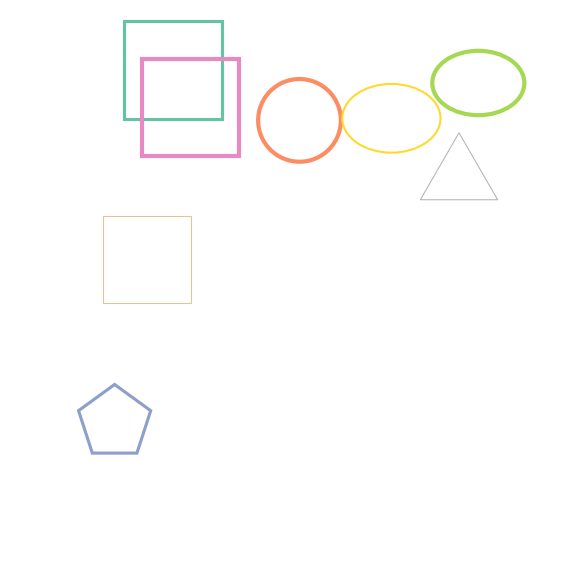[{"shape": "square", "thickness": 1.5, "radius": 0.43, "center": [0.3, 0.879]}, {"shape": "circle", "thickness": 2, "radius": 0.36, "center": [0.519, 0.791]}, {"shape": "pentagon", "thickness": 1.5, "radius": 0.33, "center": [0.198, 0.268]}, {"shape": "square", "thickness": 2, "radius": 0.42, "center": [0.33, 0.813]}, {"shape": "oval", "thickness": 2, "radius": 0.4, "center": [0.828, 0.855]}, {"shape": "oval", "thickness": 1, "radius": 0.43, "center": [0.678, 0.794]}, {"shape": "square", "thickness": 0.5, "radius": 0.38, "center": [0.255, 0.55]}, {"shape": "triangle", "thickness": 0.5, "radius": 0.39, "center": [0.795, 0.692]}]